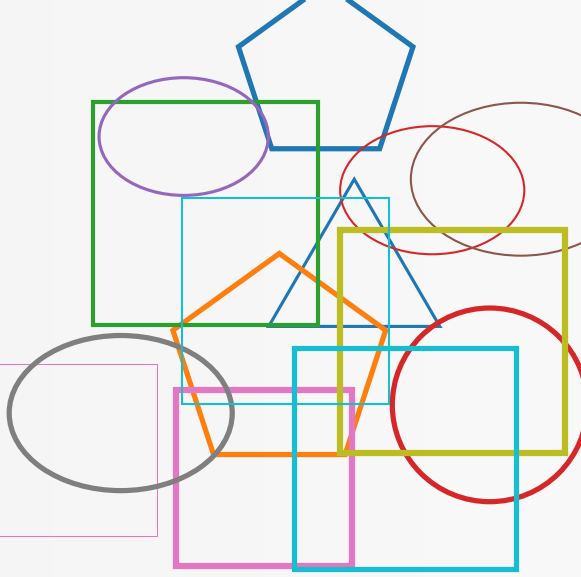[{"shape": "triangle", "thickness": 1.5, "radius": 0.85, "center": [0.609, 0.519]}, {"shape": "pentagon", "thickness": 2.5, "radius": 0.79, "center": [0.56, 0.869]}, {"shape": "pentagon", "thickness": 2.5, "radius": 0.96, "center": [0.481, 0.368]}, {"shape": "square", "thickness": 2, "radius": 0.97, "center": [0.354, 0.629]}, {"shape": "oval", "thickness": 1, "radius": 0.79, "center": [0.744, 0.67]}, {"shape": "circle", "thickness": 2.5, "radius": 0.84, "center": [0.843, 0.298]}, {"shape": "oval", "thickness": 1.5, "radius": 0.73, "center": [0.316, 0.763]}, {"shape": "oval", "thickness": 1, "radius": 0.95, "center": [0.896, 0.689]}, {"shape": "square", "thickness": 0.5, "radius": 0.74, "center": [0.121, 0.221]}, {"shape": "square", "thickness": 3, "radius": 0.76, "center": [0.454, 0.171]}, {"shape": "oval", "thickness": 2.5, "radius": 0.96, "center": [0.208, 0.284]}, {"shape": "square", "thickness": 3, "radius": 0.97, "center": [0.779, 0.408]}, {"shape": "square", "thickness": 1, "radius": 0.89, "center": [0.492, 0.478]}, {"shape": "square", "thickness": 2.5, "radius": 0.96, "center": [0.697, 0.205]}]